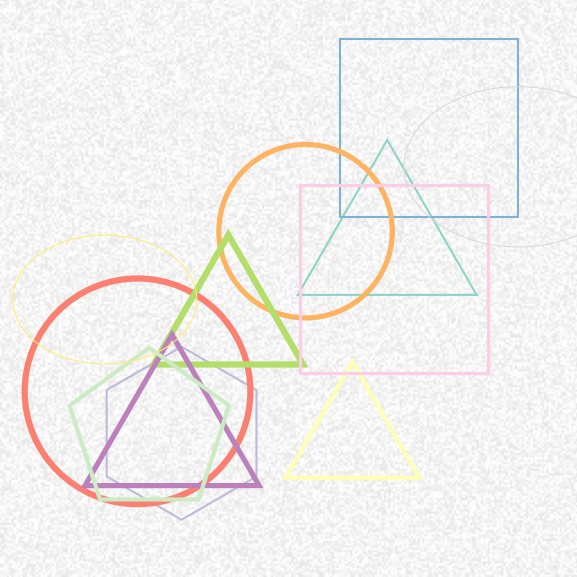[{"shape": "triangle", "thickness": 1, "radius": 0.89, "center": [0.671, 0.578]}, {"shape": "triangle", "thickness": 2, "radius": 0.67, "center": [0.61, 0.239]}, {"shape": "hexagon", "thickness": 1, "radius": 0.75, "center": [0.314, 0.249]}, {"shape": "circle", "thickness": 3, "radius": 0.98, "center": [0.238, 0.322]}, {"shape": "square", "thickness": 1, "radius": 0.77, "center": [0.743, 0.778]}, {"shape": "circle", "thickness": 2.5, "radius": 0.75, "center": [0.529, 0.599]}, {"shape": "triangle", "thickness": 3, "radius": 0.75, "center": [0.395, 0.443]}, {"shape": "square", "thickness": 1.5, "radius": 0.81, "center": [0.683, 0.516]}, {"shape": "oval", "thickness": 0.5, "radius": 0.99, "center": [0.898, 0.71]}, {"shape": "triangle", "thickness": 2.5, "radius": 0.87, "center": [0.298, 0.245]}, {"shape": "pentagon", "thickness": 2, "radius": 0.73, "center": [0.259, 0.252]}, {"shape": "oval", "thickness": 0.5, "radius": 0.8, "center": [0.181, 0.481]}]